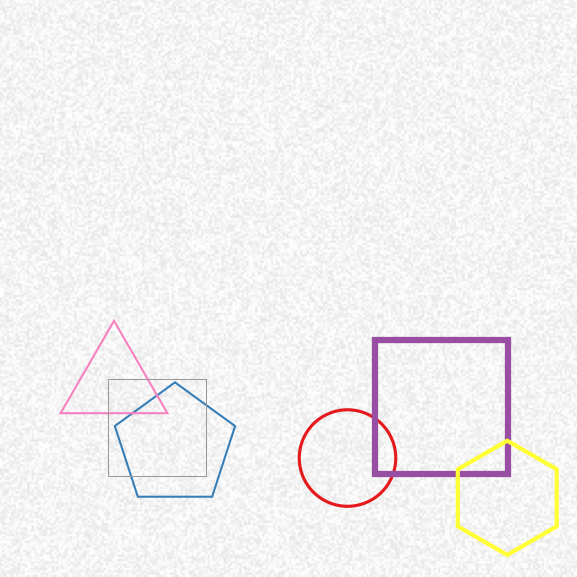[{"shape": "circle", "thickness": 1.5, "radius": 0.42, "center": [0.602, 0.206]}, {"shape": "pentagon", "thickness": 1, "radius": 0.55, "center": [0.303, 0.228]}, {"shape": "square", "thickness": 3, "radius": 0.58, "center": [0.765, 0.295]}, {"shape": "hexagon", "thickness": 2, "radius": 0.49, "center": [0.878, 0.137]}, {"shape": "triangle", "thickness": 1, "radius": 0.53, "center": [0.197, 0.337]}, {"shape": "square", "thickness": 0.5, "radius": 0.42, "center": [0.272, 0.259]}]